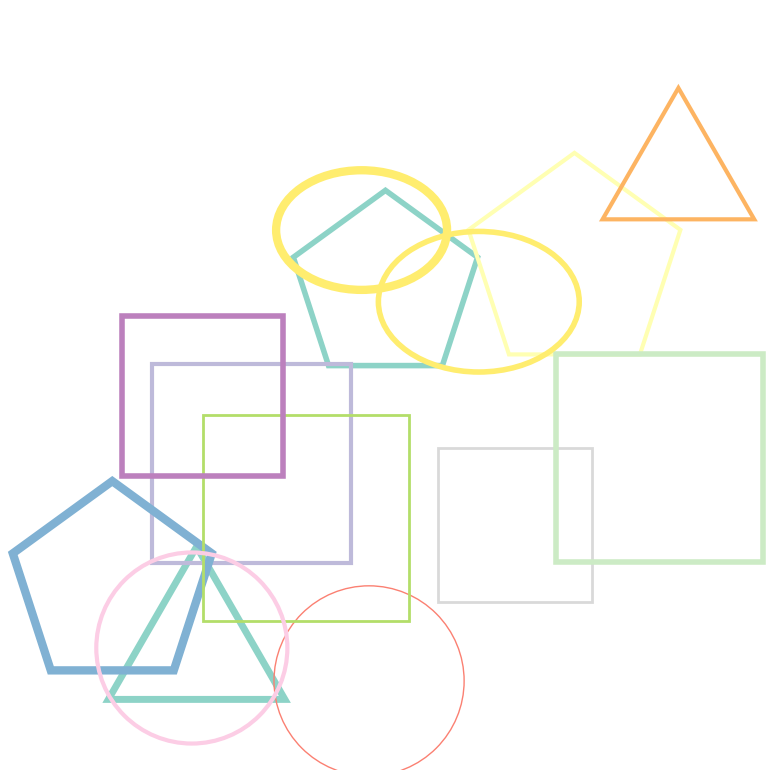[{"shape": "triangle", "thickness": 2.5, "radius": 0.66, "center": [0.255, 0.158]}, {"shape": "pentagon", "thickness": 2, "radius": 0.63, "center": [0.501, 0.627]}, {"shape": "pentagon", "thickness": 1.5, "radius": 0.72, "center": [0.746, 0.657]}, {"shape": "square", "thickness": 1.5, "radius": 0.65, "center": [0.326, 0.398]}, {"shape": "circle", "thickness": 0.5, "radius": 0.62, "center": [0.479, 0.116]}, {"shape": "pentagon", "thickness": 3, "radius": 0.68, "center": [0.146, 0.239]}, {"shape": "triangle", "thickness": 1.5, "radius": 0.57, "center": [0.881, 0.772]}, {"shape": "square", "thickness": 1, "radius": 0.67, "center": [0.397, 0.328]}, {"shape": "circle", "thickness": 1.5, "radius": 0.62, "center": [0.249, 0.158]}, {"shape": "square", "thickness": 1, "radius": 0.5, "center": [0.669, 0.318]}, {"shape": "square", "thickness": 2, "radius": 0.52, "center": [0.263, 0.486]}, {"shape": "square", "thickness": 2, "radius": 0.67, "center": [0.857, 0.405]}, {"shape": "oval", "thickness": 2, "radius": 0.65, "center": [0.622, 0.608]}, {"shape": "oval", "thickness": 3, "radius": 0.55, "center": [0.47, 0.701]}]